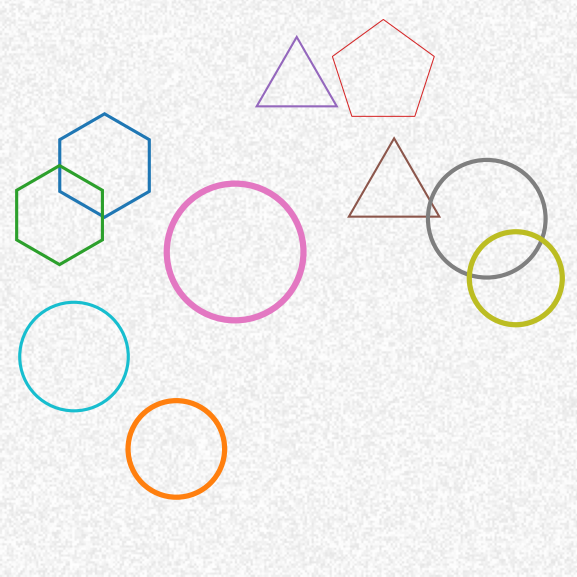[{"shape": "hexagon", "thickness": 1.5, "radius": 0.45, "center": [0.181, 0.712]}, {"shape": "circle", "thickness": 2.5, "radius": 0.42, "center": [0.305, 0.222]}, {"shape": "hexagon", "thickness": 1.5, "radius": 0.43, "center": [0.103, 0.627]}, {"shape": "pentagon", "thickness": 0.5, "radius": 0.46, "center": [0.664, 0.873]}, {"shape": "triangle", "thickness": 1, "radius": 0.4, "center": [0.514, 0.855]}, {"shape": "triangle", "thickness": 1, "radius": 0.45, "center": [0.682, 0.669]}, {"shape": "circle", "thickness": 3, "radius": 0.59, "center": [0.407, 0.563]}, {"shape": "circle", "thickness": 2, "radius": 0.51, "center": [0.843, 0.62]}, {"shape": "circle", "thickness": 2.5, "radius": 0.4, "center": [0.893, 0.517]}, {"shape": "circle", "thickness": 1.5, "radius": 0.47, "center": [0.128, 0.382]}]